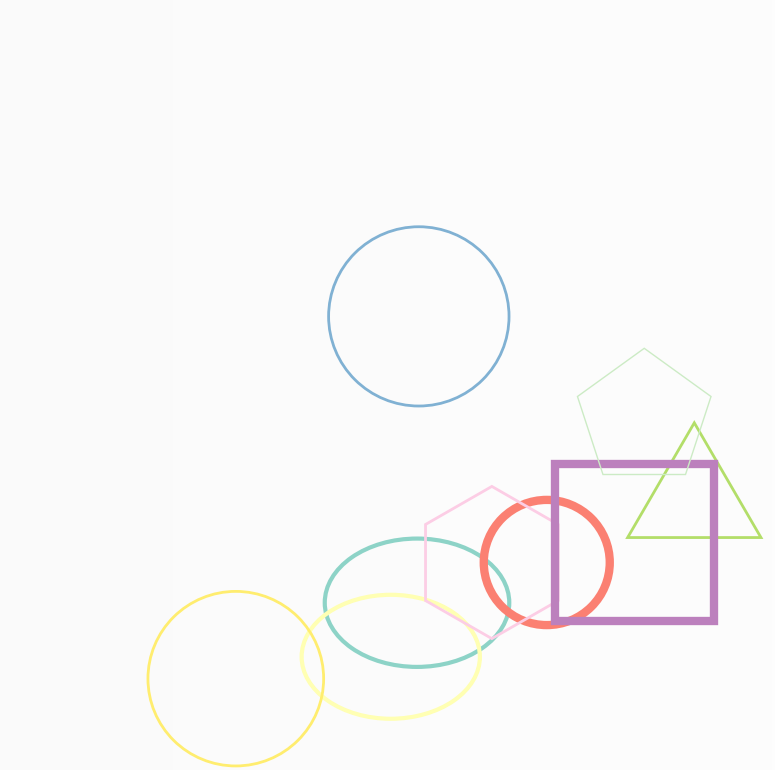[{"shape": "oval", "thickness": 1.5, "radius": 0.6, "center": [0.538, 0.217]}, {"shape": "oval", "thickness": 1.5, "radius": 0.58, "center": [0.504, 0.147]}, {"shape": "circle", "thickness": 3, "radius": 0.41, "center": [0.705, 0.269]}, {"shape": "circle", "thickness": 1, "radius": 0.58, "center": [0.54, 0.589]}, {"shape": "triangle", "thickness": 1, "radius": 0.5, "center": [0.896, 0.352]}, {"shape": "hexagon", "thickness": 1, "radius": 0.49, "center": [0.635, 0.269]}, {"shape": "square", "thickness": 3, "radius": 0.51, "center": [0.819, 0.295]}, {"shape": "pentagon", "thickness": 0.5, "radius": 0.45, "center": [0.831, 0.457]}, {"shape": "circle", "thickness": 1, "radius": 0.57, "center": [0.304, 0.119]}]